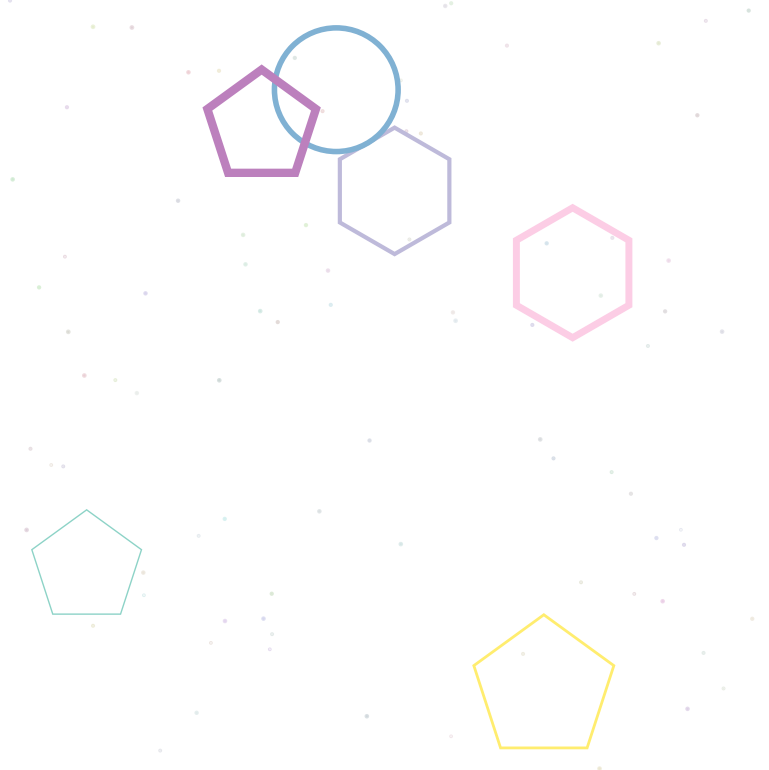[{"shape": "pentagon", "thickness": 0.5, "radius": 0.37, "center": [0.113, 0.263]}, {"shape": "hexagon", "thickness": 1.5, "radius": 0.41, "center": [0.512, 0.752]}, {"shape": "circle", "thickness": 2, "radius": 0.4, "center": [0.437, 0.883]}, {"shape": "hexagon", "thickness": 2.5, "radius": 0.42, "center": [0.744, 0.646]}, {"shape": "pentagon", "thickness": 3, "radius": 0.37, "center": [0.34, 0.836]}, {"shape": "pentagon", "thickness": 1, "radius": 0.48, "center": [0.706, 0.106]}]